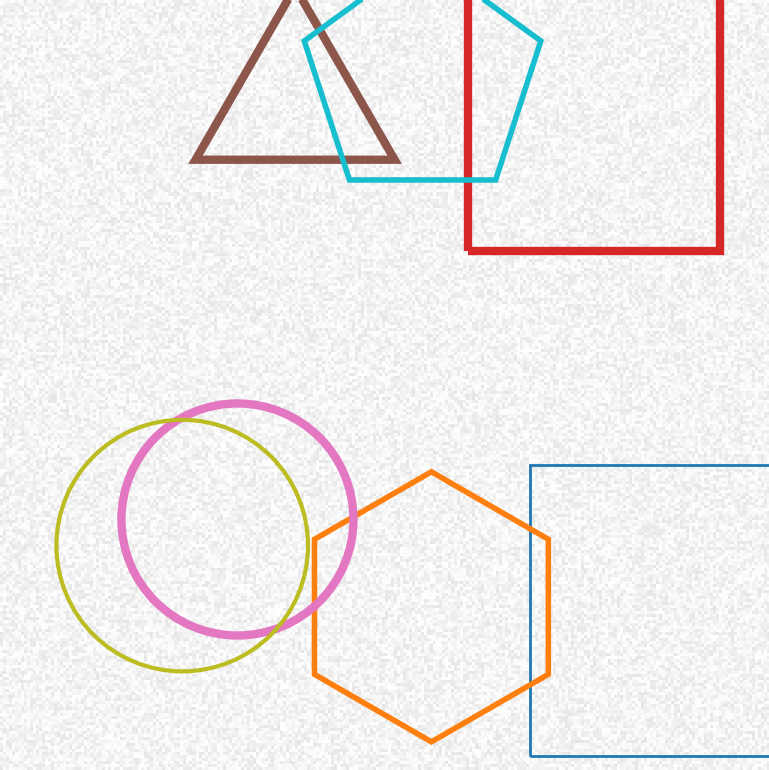[{"shape": "square", "thickness": 1, "radius": 0.94, "center": [0.878, 0.207]}, {"shape": "hexagon", "thickness": 2, "radius": 0.88, "center": [0.56, 0.212]}, {"shape": "square", "thickness": 3, "radius": 0.82, "center": [0.771, 0.838]}, {"shape": "triangle", "thickness": 3, "radius": 0.75, "center": [0.383, 0.867]}, {"shape": "circle", "thickness": 3, "radius": 0.75, "center": [0.308, 0.325]}, {"shape": "circle", "thickness": 1.5, "radius": 0.82, "center": [0.237, 0.291]}, {"shape": "pentagon", "thickness": 2, "radius": 0.81, "center": [0.549, 0.897]}]